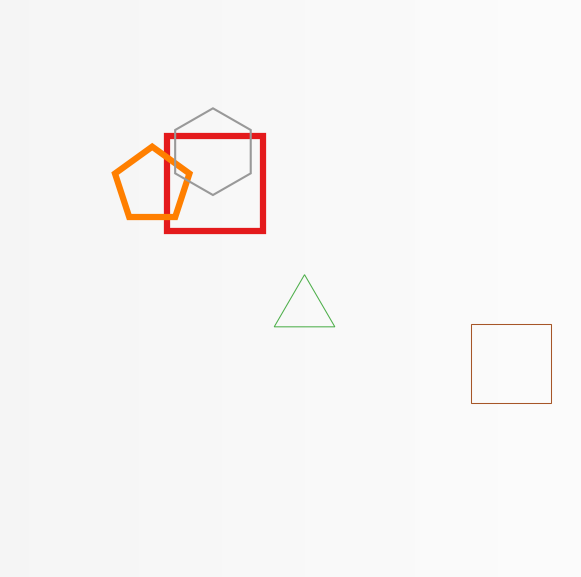[{"shape": "square", "thickness": 3, "radius": 0.41, "center": [0.37, 0.682]}, {"shape": "triangle", "thickness": 0.5, "radius": 0.3, "center": [0.524, 0.463]}, {"shape": "pentagon", "thickness": 3, "radius": 0.34, "center": [0.262, 0.678]}, {"shape": "square", "thickness": 0.5, "radius": 0.34, "center": [0.88, 0.37]}, {"shape": "hexagon", "thickness": 1, "radius": 0.38, "center": [0.366, 0.737]}]